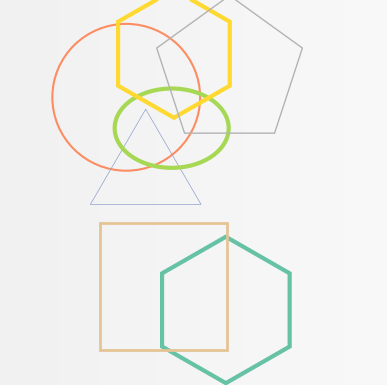[{"shape": "hexagon", "thickness": 3, "radius": 0.95, "center": [0.583, 0.195]}, {"shape": "circle", "thickness": 1.5, "radius": 0.95, "center": [0.326, 0.747]}, {"shape": "triangle", "thickness": 0.5, "radius": 0.83, "center": [0.376, 0.551]}, {"shape": "oval", "thickness": 3, "radius": 0.74, "center": [0.443, 0.667]}, {"shape": "hexagon", "thickness": 3, "radius": 0.83, "center": [0.449, 0.86]}, {"shape": "square", "thickness": 2, "radius": 0.82, "center": [0.422, 0.256]}, {"shape": "pentagon", "thickness": 1, "radius": 0.99, "center": [0.592, 0.814]}]